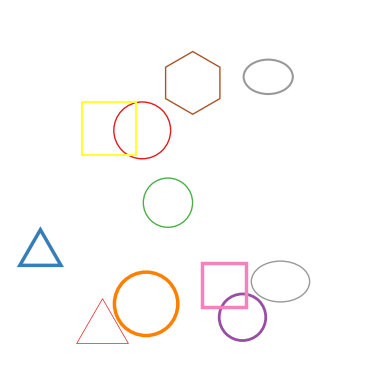[{"shape": "triangle", "thickness": 0.5, "radius": 0.39, "center": [0.266, 0.146]}, {"shape": "circle", "thickness": 1, "radius": 0.37, "center": [0.369, 0.661]}, {"shape": "triangle", "thickness": 2.5, "radius": 0.31, "center": [0.105, 0.342]}, {"shape": "circle", "thickness": 1, "radius": 0.32, "center": [0.436, 0.474]}, {"shape": "circle", "thickness": 2, "radius": 0.3, "center": [0.63, 0.176]}, {"shape": "circle", "thickness": 2.5, "radius": 0.41, "center": [0.38, 0.211]}, {"shape": "square", "thickness": 1.5, "radius": 0.35, "center": [0.283, 0.667]}, {"shape": "hexagon", "thickness": 1, "radius": 0.41, "center": [0.501, 0.785]}, {"shape": "square", "thickness": 2.5, "radius": 0.29, "center": [0.582, 0.26]}, {"shape": "oval", "thickness": 1.5, "radius": 0.32, "center": [0.697, 0.8]}, {"shape": "oval", "thickness": 1, "radius": 0.38, "center": [0.729, 0.269]}]